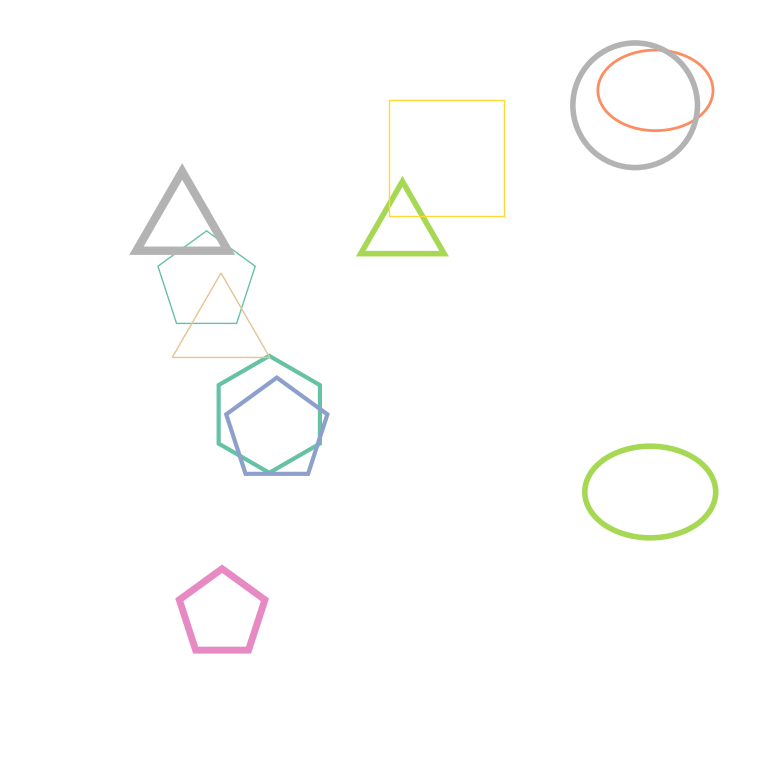[{"shape": "hexagon", "thickness": 1.5, "radius": 0.38, "center": [0.35, 0.462]}, {"shape": "pentagon", "thickness": 0.5, "radius": 0.33, "center": [0.268, 0.634]}, {"shape": "oval", "thickness": 1, "radius": 0.37, "center": [0.851, 0.883]}, {"shape": "pentagon", "thickness": 1.5, "radius": 0.35, "center": [0.36, 0.441]}, {"shape": "pentagon", "thickness": 2.5, "radius": 0.29, "center": [0.288, 0.203]}, {"shape": "oval", "thickness": 2, "radius": 0.43, "center": [0.844, 0.361]}, {"shape": "triangle", "thickness": 2, "radius": 0.31, "center": [0.523, 0.702]}, {"shape": "square", "thickness": 0.5, "radius": 0.38, "center": [0.58, 0.795]}, {"shape": "triangle", "thickness": 0.5, "radius": 0.37, "center": [0.287, 0.572]}, {"shape": "triangle", "thickness": 3, "radius": 0.34, "center": [0.237, 0.709]}, {"shape": "circle", "thickness": 2, "radius": 0.4, "center": [0.825, 0.863]}]